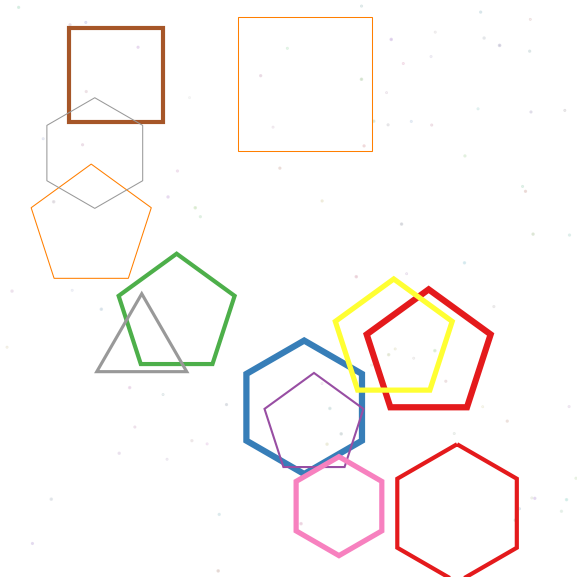[{"shape": "pentagon", "thickness": 3, "radius": 0.56, "center": [0.742, 0.385]}, {"shape": "hexagon", "thickness": 2, "radius": 0.6, "center": [0.791, 0.11]}, {"shape": "hexagon", "thickness": 3, "radius": 0.58, "center": [0.527, 0.294]}, {"shape": "pentagon", "thickness": 2, "radius": 0.53, "center": [0.306, 0.454]}, {"shape": "pentagon", "thickness": 1, "radius": 0.45, "center": [0.544, 0.263]}, {"shape": "pentagon", "thickness": 0.5, "radius": 0.55, "center": [0.158, 0.606]}, {"shape": "square", "thickness": 0.5, "radius": 0.58, "center": [0.529, 0.854]}, {"shape": "pentagon", "thickness": 2.5, "radius": 0.53, "center": [0.682, 0.41]}, {"shape": "square", "thickness": 2, "radius": 0.41, "center": [0.201, 0.869]}, {"shape": "hexagon", "thickness": 2.5, "radius": 0.43, "center": [0.587, 0.123]}, {"shape": "triangle", "thickness": 1.5, "radius": 0.45, "center": [0.245, 0.401]}, {"shape": "hexagon", "thickness": 0.5, "radius": 0.48, "center": [0.164, 0.734]}]